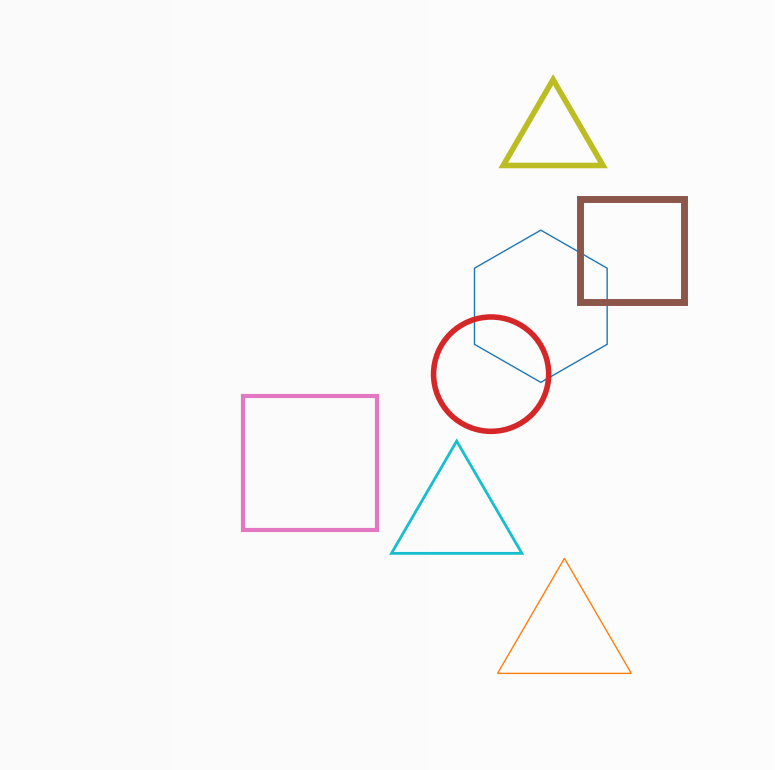[{"shape": "hexagon", "thickness": 0.5, "radius": 0.49, "center": [0.698, 0.602]}, {"shape": "triangle", "thickness": 0.5, "radius": 0.5, "center": [0.728, 0.175]}, {"shape": "circle", "thickness": 2, "radius": 0.37, "center": [0.634, 0.514]}, {"shape": "square", "thickness": 2.5, "radius": 0.34, "center": [0.815, 0.675]}, {"shape": "square", "thickness": 1.5, "radius": 0.43, "center": [0.4, 0.399]}, {"shape": "triangle", "thickness": 2, "radius": 0.37, "center": [0.714, 0.822]}, {"shape": "triangle", "thickness": 1, "radius": 0.49, "center": [0.589, 0.33]}]